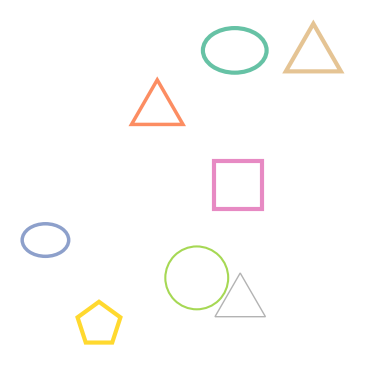[{"shape": "oval", "thickness": 3, "radius": 0.41, "center": [0.61, 0.869]}, {"shape": "triangle", "thickness": 2.5, "radius": 0.39, "center": [0.408, 0.715]}, {"shape": "oval", "thickness": 2.5, "radius": 0.3, "center": [0.118, 0.377]}, {"shape": "square", "thickness": 3, "radius": 0.31, "center": [0.619, 0.52]}, {"shape": "circle", "thickness": 1.5, "radius": 0.41, "center": [0.511, 0.278]}, {"shape": "pentagon", "thickness": 3, "radius": 0.29, "center": [0.257, 0.158]}, {"shape": "triangle", "thickness": 3, "radius": 0.41, "center": [0.814, 0.856]}, {"shape": "triangle", "thickness": 1, "radius": 0.38, "center": [0.624, 0.215]}]